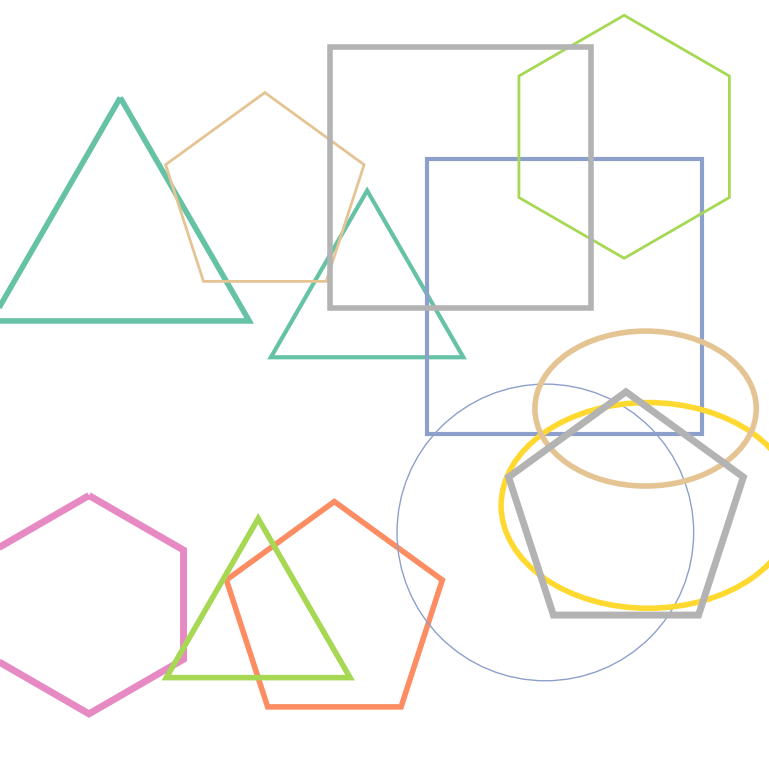[{"shape": "triangle", "thickness": 1.5, "radius": 0.72, "center": [0.477, 0.608]}, {"shape": "triangle", "thickness": 2, "radius": 0.97, "center": [0.156, 0.68]}, {"shape": "pentagon", "thickness": 2, "radius": 0.74, "center": [0.434, 0.201]}, {"shape": "circle", "thickness": 0.5, "radius": 0.96, "center": [0.708, 0.309]}, {"shape": "square", "thickness": 1.5, "radius": 0.89, "center": [0.733, 0.615]}, {"shape": "hexagon", "thickness": 2.5, "radius": 0.71, "center": [0.116, 0.215]}, {"shape": "triangle", "thickness": 2, "radius": 0.69, "center": [0.335, 0.189]}, {"shape": "hexagon", "thickness": 1, "radius": 0.79, "center": [0.811, 0.822]}, {"shape": "oval", "thickness": 2, "radius": 0.95, "center": [0.842, 0.344]}, {"shape": "pentagon", "thickness": 1, "radius": 0.68, "center": [0.344, 0.744]}, {"shape": "oval", "thickness": 2, "radius": 0.72, "center": [0.838, 0.469]}, {"shape": "square", "thickness": 2, "radius": 0.85, "center": [0.598, 0.769]}, {"shape": "pentagon", "thickness": 2.5, "radius": 0.8, "center": [0.813, 0.331]}]